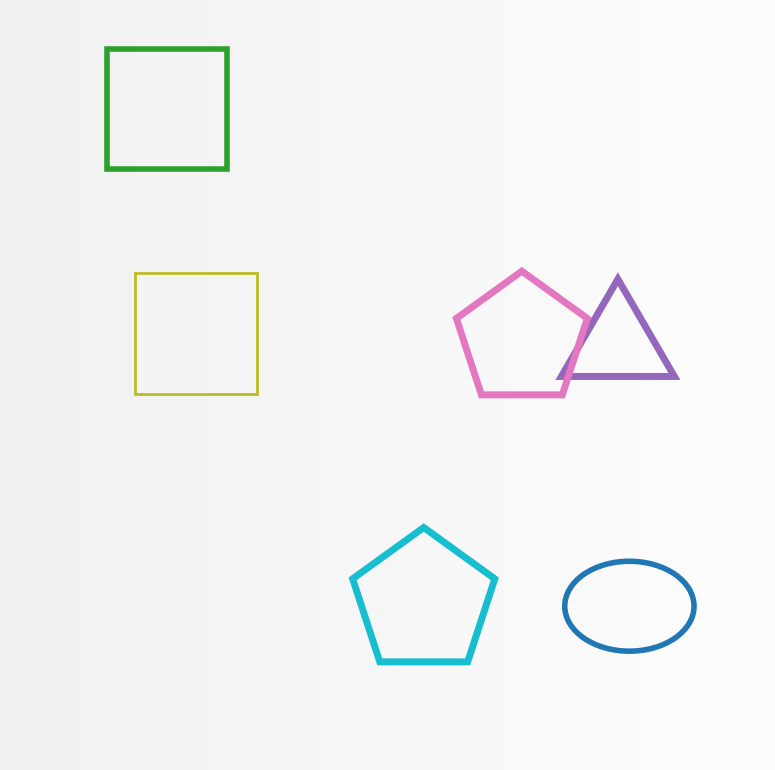[{"shape": "oval", "thickness": 2, "radius": 0.42, "center": [0.812, 0.213]}, {"shape": "square", "thickness": 2, "radius": 0.39, "center": [0.216, 0.859]}, {"shape": "triangle", "thickness": 2.5, "radius": 0.42, "center": [0.797, 0.553]}, {"shape": "pentagon", "thickness": 2.5, "radius": 0.44, "center": [0.673, 0.559]}, {"shape": "square", "thickness": 1, "radius": 0.39, "center": [0.253, 0.567]}, {"shape": "pentagon", "thickness": 2.5, "radius": 0.48, "center": [0.547, 0.218]}]